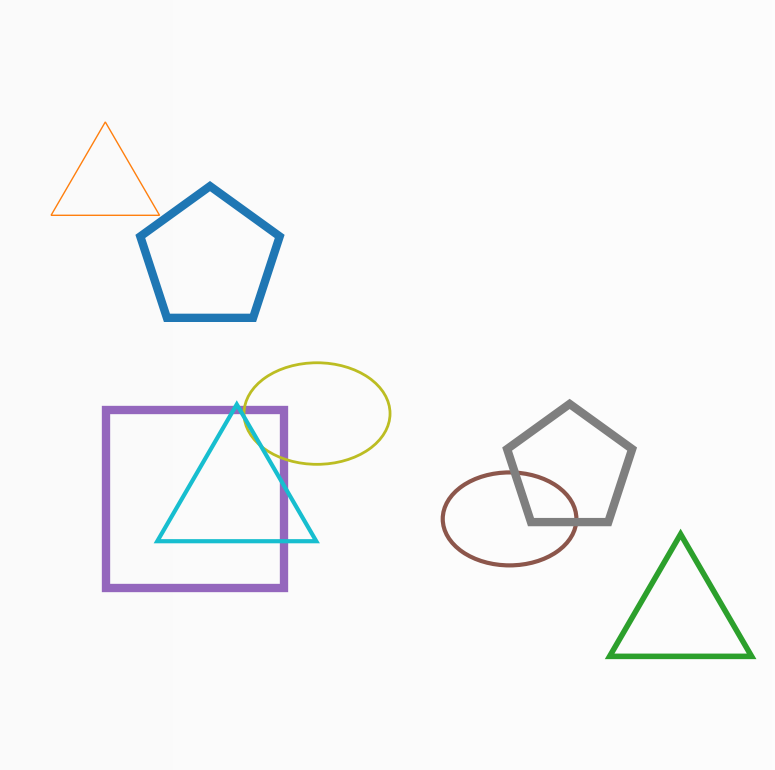[{"shape": "pentagon", "thickness": 3, "radius": 0.47, "center": [0.271, 0.664]}, {"shape": "triangle", "thickness": 0.5, "radius": 0.4, "center": [0.136, 0.761]}, {"shape": "triangle", "thickness": 2, "radius": 0.53, "center": [0.878, 0.2]}, {"shape": "square", "thickness": 3, "radius": 0.58, "center": [0.251, 0.352]}, {"shape": "oval", "thickness": 1.5, "radius": 0.43, "center": [0.658, 0.326]}, {"shape": "pentagon", "thickness": 3, "radius": 0.42, "center": [0.735, 0.391]}, {"shape": "oval", "thickness": 1, "radius": 0.47, "center": [0.409, 0.463]}, {"shape": "triangle", "thickness": 1.5, "radius": 0.59, "center": [0.306, 0.356]}]